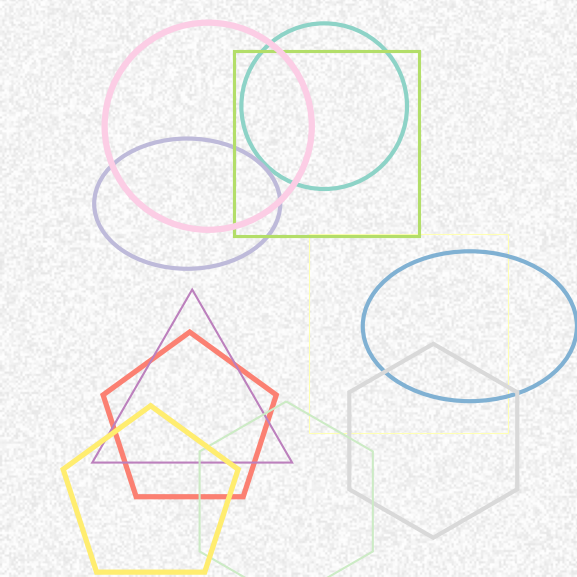[{"shape": "circle", "thickness": 2, "radius": 0.72, "center": [0.561, 0.815]}, {"shape": "square", "thickness": 0.5, "radius": 0.86, "center": [0.708, 0.421]}, {"shape": "oval", "thickness": 2, "radius": 0.81, "center": [0.324, 0.646]}, {"shape": "pentagon", "thickness": 2.5, "radius": 0.79, "center": [0.328, 0.267]}, {"shape": "oval", "thickness": 2, "radius": 0.93, "center": [0.814, 0.434]}, {"shape": "square", "thickness": 1.5, "radius": 0.8, "center": [0.565, 0.751]}, {"shape": "circle", "thickness": 3, "radius": 0.9, "center": [0.361, 0.781]}, {"shape": "hexagon", "thickness": 2, "radius": 0.84, "center": [0.75, 0.236]}, {"shape": "triangle", "thickness": 1, "radius": 1.0, "center": [0.333, 0.298]}, {"shape": "hexagon", "thickness": 1, "radius": 0.87, "center": [0.496, 0.131]}, {"shape": "pentagon", "thickness": 2.5, "radius": 0.8, "center": [0.261, 0.137]}]